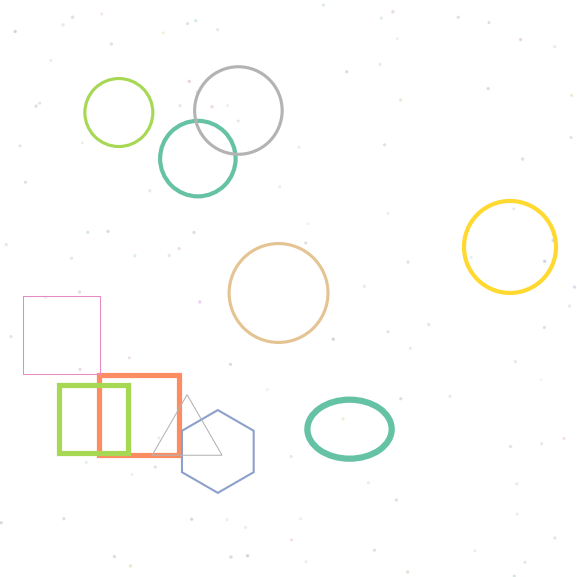[{"shape": "circle", "thickness": 2, "radius": 0.33, "center": [0.343, 0.725]}, {"shape": "oval", "thickness": 3, "radius": 0.36, "center": [0.605, 0.256]}, {"shape": "square", "thickness": 2.5, "radius": 0.35, "center": [0.241, 0.28]}, {"shape": "hexagon", "thickness": 1, "radius": 0.36, "center": [0.377, 0.217]}, {"shape": "square", "thickness": 0.5, "radius": 0.34, "center": [0.107, 0.419]}, {"shape": "circle", "thickness": 1.5, "radius": 0.29, "center": [0.206, 0.804]}, {"shape": "square", "thickness": 2.5, "radius": 0.3, "center": [0.162, 0.274]}, {"shape": "circle", "thickness": 2, "radius": 0.4, "center": [0.883, 0.572]}, {"shape": "circle", "thickness": 1.5, "radius": 0.43, "center": [0.482, 0.492]}, {"shape": "circle", "thickness": 1.5, "radius": 0.38, "center": [0.413, 0.808]}, {"shape": "triangle", "thickness": 0.5, "radius": 0.35, "center": [0.324, 0.246]}]